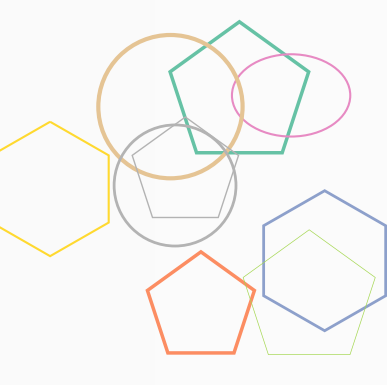[{"shape": "pentagon", "thickness": 2.5, "radius": 0.94, "center": [0.618, 0.755]}, {"shape": "pentagon", "thickness": 2.5, "radius": 0.73, "center": [0.518, 0.201]}, {"shape": "hexagon", "thickness": 2, "radius": 0.91, "center": [0.838, 0.323]}, {"shape": "oval", "thickness": 1.5, "radius": 0.76, "center": [0.751, 0.752]}, {"shape": "pentagon", "thickness": 0.5, "radius": 0.9, "center": [0.798, 0.224]}, {"shape": "hexagon", "thickness": 1.5, "radius": 0.87, "center": [0.129, 0.509]}, {"shape": "circle", "thickness": 3, "radius": 0.93, "center": [0.44, 0.723]}, {"shape": "pentagon", "thickness": 1, "radius": 0.72, "center": [0.478, 0.552]}, {"shape": "circle", "thickness": 2, "radius": 0.79, "center": [0.452, 0.518]}]